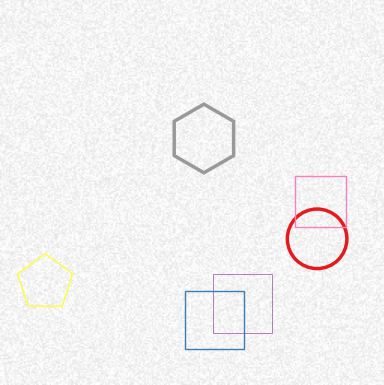[{"shape": "circle", "thickness": 2.5, "radius": 0.39, "center": [0.824, 0.38]}, {"shape": "square", "thickness": 1, "radius": 0.38, "center": [0.557, 0.169]}, {"shape": "square", "thickness": 0.5, "radius": 0.39, "center": [0.631, 0.212]}, {"shape": "pentagon", "thickness": 1, "radius": 0.38, "center": [0.117, 0.266]}, {"shape": "square", "thickness": 1, "radius": 0.33, "center": [0.832, 0.477]}, {"shape": "hexagon", "thickness": 2.5, "radius": 0.45, "center": [0.53, 0.64]}]